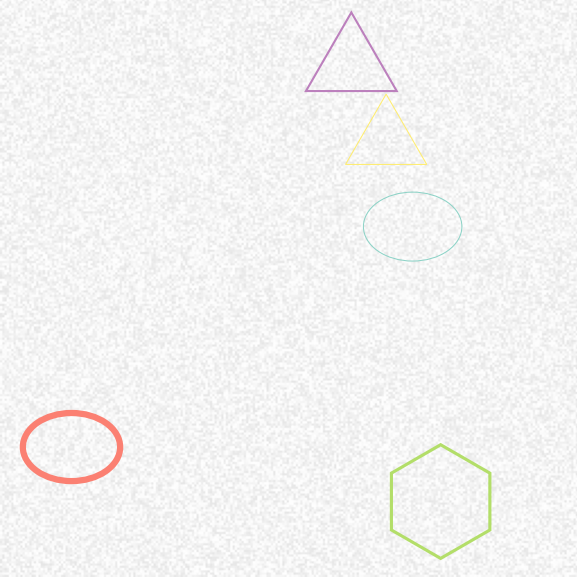[{"shape": "oval", "thickness": 0.5, "radius": 0.43, "center": [0.715, 0.607]}, {"shape": "oval", "thickness": 3, "radius": 0.42, "center": [0.124, 0.225]}, {"shape": "hexagon", "thickness": 1.5, "radius": 0.49, "center": [0.763, 0.131]}, {"shape": "triangle", "thickness": 1, "radius": 0.45, "center": [0.608, 0.887]}, {"shape": "triangle", "thickness": 0.5, "radius": 0.41, "center": [0.669, 0.755]}]